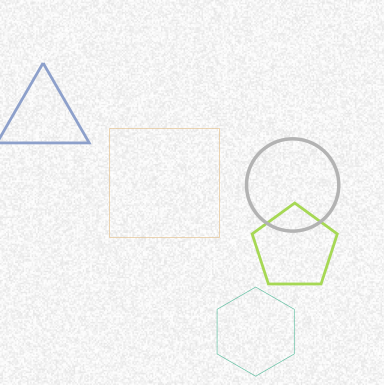[{"shape": "hexagon", "thickness": 0.5, "radius": 0.58, "center": [0.664, 0.139]}, {"shape": "triangle", "thickness": 2, "radius": 0.69, "center": [0.112, 0.698]}, {"shape": "pentagon", "thickness": 2, "radius": 0.58, "center": [0.766, 0.356]}, {"shape": "square", "thickness": 0.5, "radius": 0.71, "center": [0.426, 0.525]}, {"shape": "circle", "thickness": 2.5, "radius": 0.6, "center": [0.76, 0.52]}]